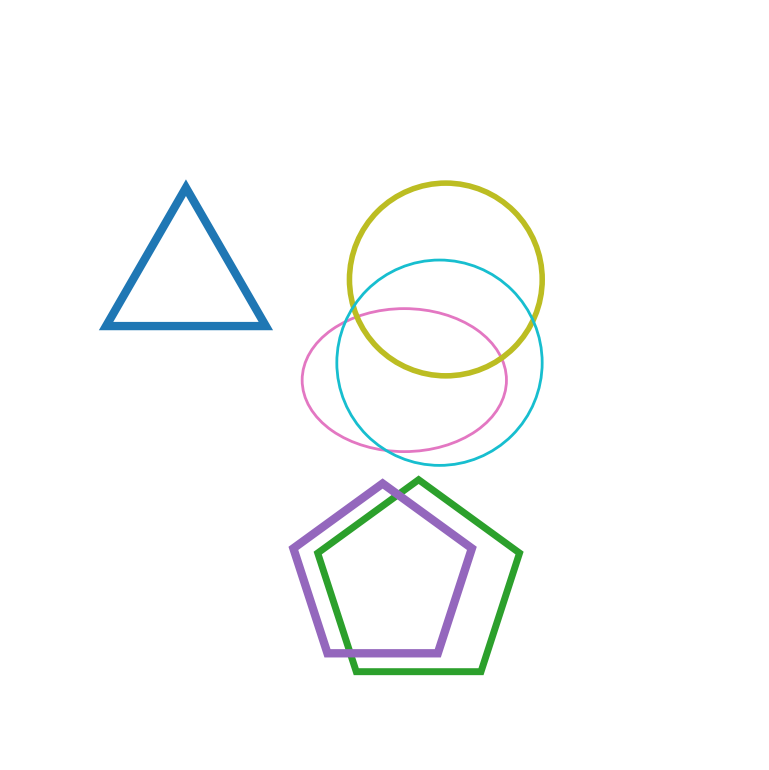[{"shape": "triangle", "thickness": 3, "radius": 0.6, "center": [0.241, 0.636]}, {"shape": "pentagon", "thickness": 2.5, "radius": 0.69, "center": [0.544, 0.239]}, {"shape": "pentagon", "thickness": 3, "radius": 0.61, "center": [0.497, 0.25]}, {"shape": "oval", "thickness": 1, "radius": 0.66, "center": [0.525, 0.506]}, {"shape": "circle", "thickness": 2, "radius": 0.63, "center": [0.579, 0.637]}, {"shape": "circle", "thickness": 1, "radius": 0.67, "center": [0.571, 0.529]}]